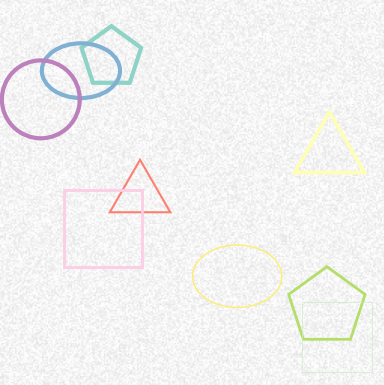[{"shape": "pentagon", "thickness": 3, "radius": 0.41, "center": [0.289, 0.851]}, {"shape": "triangle", "thickness": 2.5, "radius": 0.52, "center": [0.856, 0.604]}, {"shape": "triangle", "thickness": 1.5, "radius": 0.45, "center": [0.364, 0.494]}, {"shape": "oval", "thickness": 3, "radius": 0.51, "center": [0.21, 0.816]}, {"shape": "pentagon", "thickness": 2, "radius": 0.52, "center": [0.849, 0.203]}, {"shape": "square", "thickness": 2, "radius": 0.5, "center": [0.268, 0.407]}, {"shape": "circle", "thickness": 3, "radius": 0.51, "center": [0.106, 0.742]}, {"shape": "square", "thickness": 0.5, "radius": 0.45, "center": [0.875, 0.125]}, {"shape": "oval", "thickness": 1, "radius": 0.58, "center": [0.616, 0.282]}]